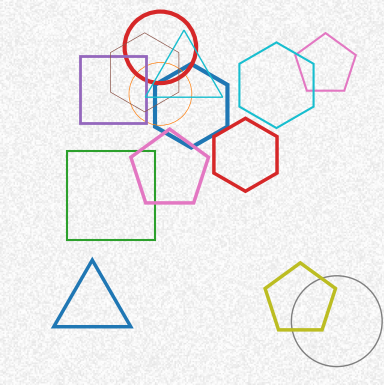[{"shape": "hexagon", "thickness": 3, "radius": 0.54, "center": [0.497, 0.725]}, {"shape": "triangle", "thickness": 2.5, "radius": 0.58, "center": [0.24, 0.209]}, {"shape": "circle", "thickness": 0.5, "radius": 0.41, "center": [0.417, 0.756]}, {"shape": "square", "thickness": 1.5, "radius": 0.57, "center": [0.289, 0.493]}, {"shape": "hexagon", "thickness": 2.5, "radius": 0.47, "center": [0.638, 0.598]}, {"shape": "circle", "thickness": 3, "radius": 0.46, "center": [0.417, 0.877]}, {"shape": "square", "thickness": 2, "radius": 0.43, "center": [0.294, 0.767]}, {"shape": "hexagon", "thickness": 0.5, "radius": 0.51, "center": [0.376, 0.812]}, {"shape": "pentagon", "thickness": 1.5, "radius": 0.41, "center": [0.846, 0.831]}, {"shape": "pentagon", "thickness": 2.5, "radius": 0.53, "center": [0.441, 0.559]}, {"shape": "circle", "thickness": 1, "radius": 0.59, "center": [0.875, 0.166]}, {"shape": "pentagon", "thickness": 2.5, "radius": 0.48, "center": [0.78, 0.221]}, {"shape": "triangle", "thickness": 1, "radius": 0.58, "center": [0.478, 0.806]}, {"shape": "hexagon", "thickness": 1.5, "radius": 0.56, "center": [0.718, 0.779]}]